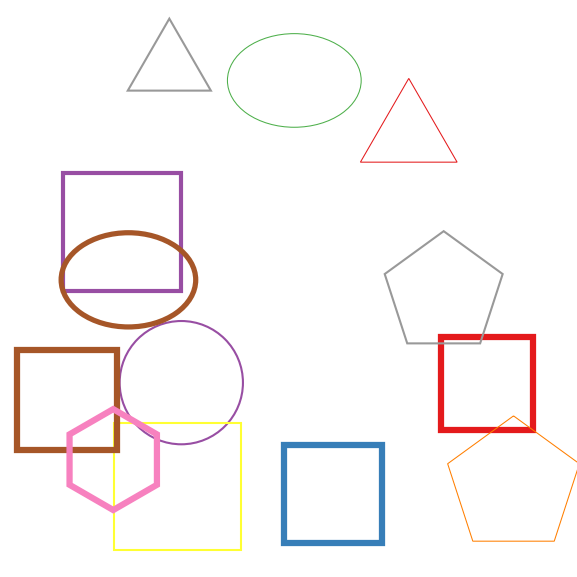[{"shape": "square", "thickness": 3, "radius": 0.4, "center": [0.843, 0.335]}, {"shape": "triangle", "thickness": 0.5, "radius": 0.48, "center": [0.708, 0.767]}, {"shape": "square", "thickness": 3, "radius": 0.42, "center": [0.576, 0.143]}, {"shape": "oval", "thickness": 0.5, "radius": 0.58, "center": [0.51, 0.86]}, {"shape": "circle", "thickness": 1, "radius": 0.53, "center": [0.314, 0.337]}, {"shape": "square", "thickness": 2, "radius": 0.51, "center": [0.212, 0.597]}, {"shape": "pentagon", "thickness": 0.5, "radius": 0.6, "center": [0.889, 0.159]}, {"shape": "square", "thickness": 1, "radius": 0.55, "center": [0.307, 0.157]}, {"shape": "oval", "thickness": 2.5, "radius": 0.58, "center": [0.222, 0.515]}, {"shape": "square", "thickness": 3, "radius": 0.43, "center": [0.115, 0.306]}, {"shape": "hexagon", "thickness": 3, "radius": 0.44, "center": [0.196, 0.203]}, {"shape": "triangle", "thickness": 1, "radius": 0.42, "center": [0.293, 0.884]}, {"shape": "pentagon", "thickness": 1, "radius": 0.54, "center": [0.768, 0.491]}]